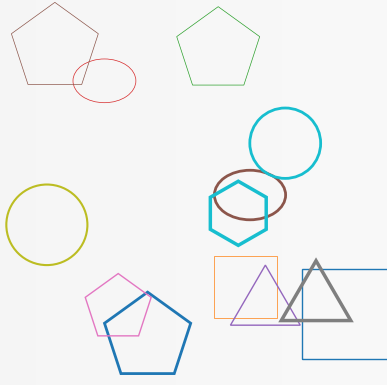[{"shape": "square", "thickness": 1, "radius": 0.59, "center": [0.897, 0.184]}, {"shape": "pentagon", "thickness": 2, "radius": 0.58, "center": [0.381, 0.124]}, {"shape": "square", "thickness": 0.5, "radius": 0.4, "center": [0.634, 0.254]}, {"shape": "pentagon", "thickness": 0.5, "radius": 0.56, "center": [0.563, 0.87]}, {"shape": "oval", "thickness": 0.5, "radius": 0.41, "center": [0.269, 0.79]}, {"shape": "triangle", "thickness": 1, "radius": 0.52, "center": [0.685, 0.207]}, {"shape": "oval", "thickness": 2, "radius": 0.46, "center": [0.645, 0.493]}, {"shape": "pentagon", "thickness": 0.5, "radius": 0.59, "center": [0.142, 0.876]}, {"shape": "pentagon", "thickness": 1, "radius": 0.45, "center": [0.305, 0.2]}, {"shape": "triangle", "thickness": 2.5, "radius": 0.52, "center": [0.816, 0.219]}, {"shape": "circle", "thickness": 1.5, "radius": 0.52, "center": [0.121, 0.416]}, {"shape": "hexagon", "thickness": 2.5, "radius": 0.42, "center": [0.615, 0.446]}, {"shape": "circle", "thickness": 2, "radius": 0.46, "center": [0.736, 0.628]}]